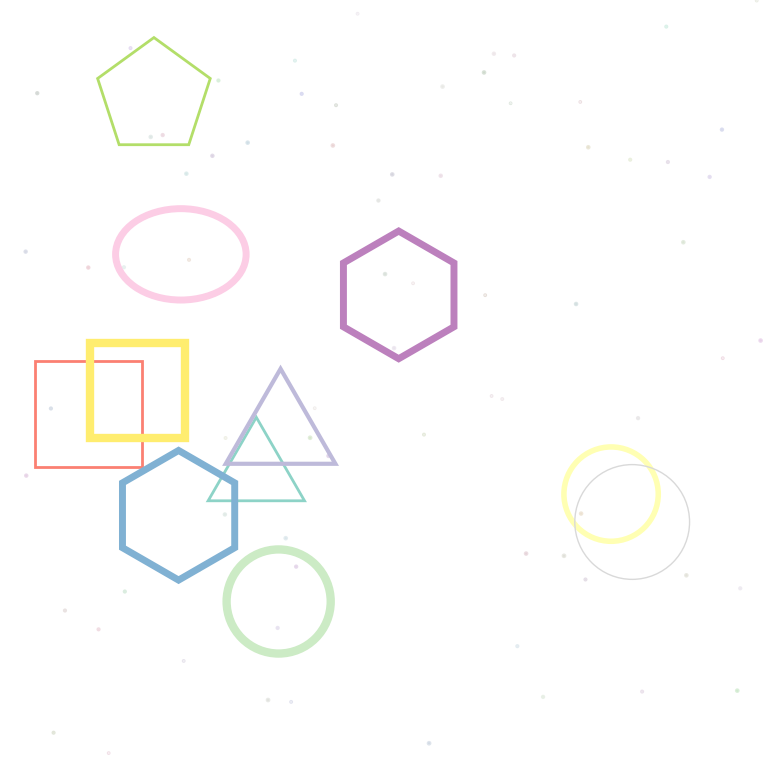[{"shape": "triangle", "thickness": 1, "radius": 0.36, "center": [0.333, 0.386]}, {"shape": "circle", "thickness": 2, "radius": 0.31, "center": [0.794, 0.358]}, {"shape": "triangle", "thickness": 1.5, "radius": 0.41, "center": [0.364, 0.439]}, {"shape": "square", "thickness": 1, "radius": 0.35, "center": [0.114, 0.462]}, {"shape": "hexagon", "thickness": 2.5, "radius": 0.42, "center": [0.232, 0.331]}, {"shape": "pentagon", "thickness": 1, "radius": 0.38, "center": [0.2, 0.874]}, {"shape": "oval", "thickness": 2.5, "radius": 0.42, "center": [0.235, 0.67]}, {"shape": "circle", "thickness": 0.5, "radius": 0.37, "center": [0.821, 0.322]}, {"shape": "hexagon", "thickness": 2.5, "radius": 0.41, "center": [0.518, 0.617]}, {"shape": "circle", "thickness": 3, "radius": 0.34, "center": [0.362, 0.219]}, {"shape": "square", "thickness": 3, "radius": 0.31, "center": [0.179, 0.493]}]